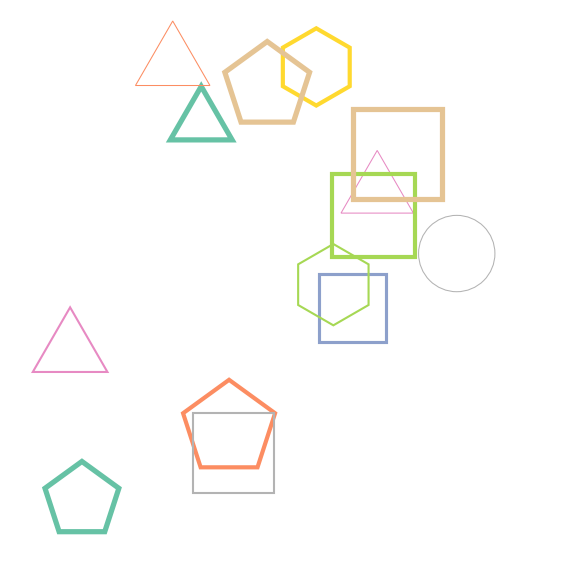[{"shape": "triangle", "thickness": 2.5, "radius": 0.31, "center": [0.348, 0.788]}, {"shape": "pentagon", "thickness": 2.5, "radius": 0.34, "center": [0.142, 0.133]}, {"shape": "pentagon", "thickness": 2, "radius": 0.42, "center": [0.397, 0.258]}, {"shape": "triangle", "thickness": 0.5, "radius": 0.37, "center": [0.299, 0.888]}, {"shape": "square", "thickness": 1.5, "radius": 0.29, "center": [0.611, 0.466]}, {"shape": "triangle", "thickness": 0.5, "radius": 0.36, "center": [0.653, 0.666]}, {"shape": "triangle", "thickness": 1, "radius": 0.37, "center": [0.121, 0.392]}, {"shape": "hexagon", "thickness": 1, "radius": 0.35, "center": [0.577, 0.506]}, {"shape": "square", "thickness": 2, "radius": 0.36, "center": [0.647, 0.626]}, {"shape": "hexagon", "thickness": 2, "radius": 0.33, "center": [0.548, 0.883]}, {"shape": "square", "thickness": 2.5, "radius": 0.39, "center": [0.688, 0.732]}, {"shape": "pentagon", "thickness": 2.5, "radius": 0.39, "center": [0.463, 0.85]}, {"shape": "square", "thickness": 1, "radius": 0.35, "center": [0.405, 0.214]}, {"shape": "circle", "thickness": 0.5, "radius": 0.33, "center": [0.791, 0.56]}]